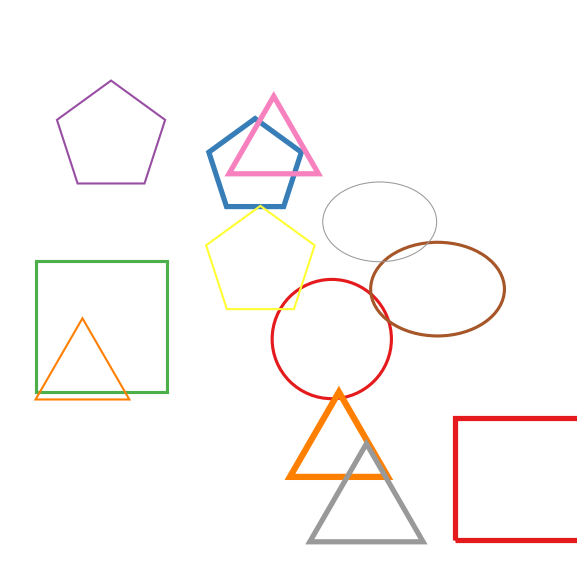[{"shape": "square", "thickness": 2.5, "radius": 0.53, "center": [0.895, 0.17]}, {"shape": "circle", "thickness": 1.5, "radius": 0.52, "center": [0.575, 0.412]}, {"shape": "pentagon", "thickness": 2.5, "radius": 0.42, "center": [0.442, 0.71]}, {"shape": "square", "thickness": 1.5, "radius": 0.57, "center": [0.176, 0.434]}, {"shape": "pentagon", "thickness": 1, "radius": 0.49, "center": [0.192, 0.761]}, {"shape": "triangle", "thickness": 3, "radius": 0.49, "center": [0.587, 0.222]}, {"shape": "triangle", "thickness": 1, "radius": 0.47, "center": [0.143, 0.354]}, {"shape": "pentagon", "thickness": 1, "radius": 0.49, "center": [0.451, 0.544]}, {"shape": "oval", "thickness": 1.5, "radius": 0.58, "center": [0.758, 0.498]}, {"shape": "triangle", "thickness": 2.5, "radius": 0.45, "center": [0.474, 0.743]}, {"shape": "triangle", "thickness": 2.5, "radius": 0.57, "center": [0.634, 0.118]}, {"shape": "oval", "thickness": 0.5, "radius": 0.49, "center": [0.657, 0.615]}]